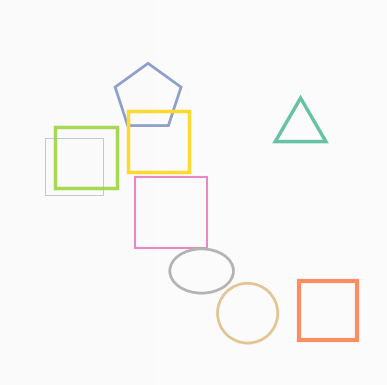[{"shape": "triangle", "thickness": 2.5, "radius": 0.38, "center": [0.776, 0.67]}, {"shape": "square", "thickness": 3, "radius": 0.38, "center": [0.847, 0.194]}, {"shape": "pentagon", "thickness": 2, "radius": 0.45, "center": [0.382, 0.746]}, {"shape": "square", "thickness": 1.5, "radius": 0.46, "center": [0.44, 0.448]}, {"shape": "square", "thickness": 2.5, "radius": 0.4, "center": [0.222, 0.591]}, {"shape": "square", "thickness": 2.5, "radius": 0.39, "center": [0.408, 0.632]}, {"shape": "circle", "thickness": 2, "radius": 0.39, "center": [0.639, 0.187]}, {"shape": "oval", "thickness": 2, "radius": 0.41, "center": [0.52, 0.296]}, {"shape": "square", "thickness": 0.5, "radius": 0.37, "center": [0.191, 0.567]}]